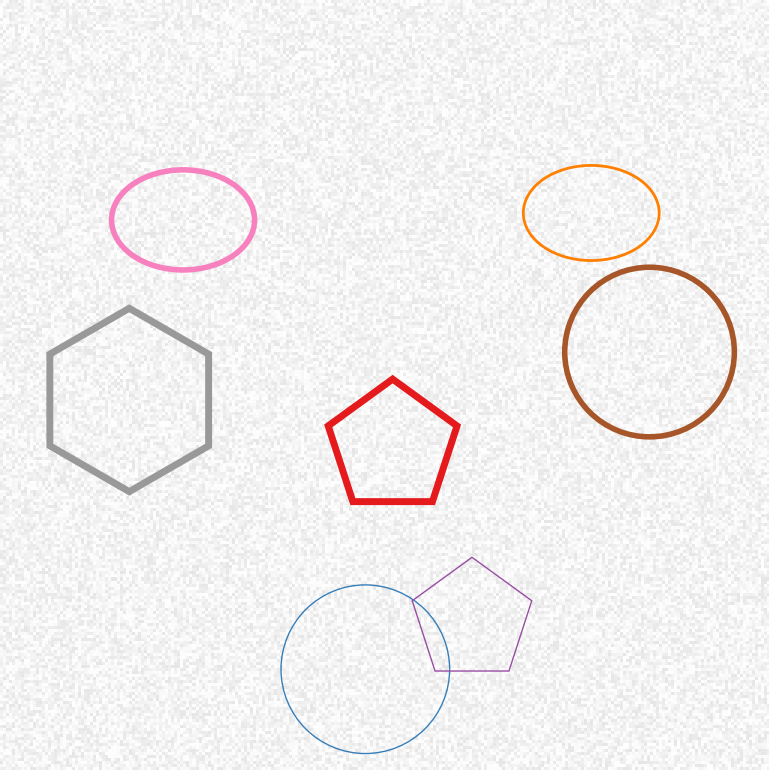[{"shape": "pentagon", "thickness": 2.5, "radius": 0.44, "center": [0.51, 0.42]}, {"shape": "circle", "thickness": 0.5, "radius": 0.55, "center": [0.474, 0.131]}, {"shape": "pentagon", "thickness": 0.5, "radius": 0.41, "center": [0.613, 0.195]}, {"shape": "oval", "thickness": 1, "radius": 0.44, "center": [0.768, 0.723]}, {"shape": "circle", "thickness": 2, "radius": 0.55, "center": [0.844, 0.543]}, {"shape": "oval", "thickness": 2, "radius": 0.46, "center": [0.238, 0.714]}, {"shape": "hexagon", "thickness": 2.5, "radius": 0.6, "center": [0.168, 0.481]}]